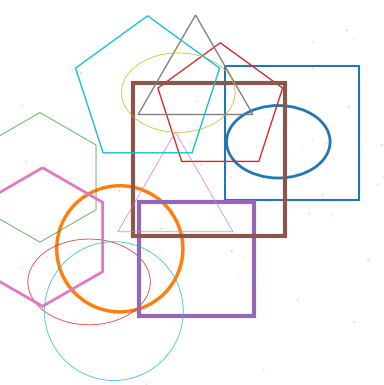[{"shape": "oval", "thickness": 2, "radius": 0.67, "center": [0.723, 0.632]}, {"shape": "square", "thickness": 1.5, "radius": 0.87, "center": [0.758, 0.654]}, {"shape": "circle", "thickness": 2.5, "radius": 0.82, "center": [0.311, 0.354]}, {"shape": "hexagon", "thickness": 0.5, "radius": 0.84, "center": [0.104, 0.539]}, {"shape": "oval", "thickness": 0.5, "radius": 0.8, "center": [0.231, 0.268]}, {"shape": "pentagon", "thickness": 1, "radius": 0.85, "center": [0.572, 0.719]}, {"shape": "square", "thickness": 3, "radius": 0.74, "center": [0.51, 0.328]}, {"shape": "square", "thickness": 3, "radius": 0.99, "center": [0.543, 0.586]}, {"shape": "hexagon", "thickness": 2, "radius": 0.9, "center": [0.111, 0.384]}, {"shape": "triangle", "thickness": 0.5, "radius": 0.86, "center": [0.456, 0.484]}, {"shape": "triangle", "thickness": 1, "radius": 0.86, "center": [0.508, 0.789]}, {"shape": "oval", "thickness": 0.5, "radius": 0.74, "center": [0.463, 0.759]}, {"shape": "circle", "thickness": 0.5, "radius": 0.9, "center": [0.296, 0.192]}, {"shape": "pentagon", "thickness": 1, "radius": 0.98, "center": [0.383, 0.762]}]